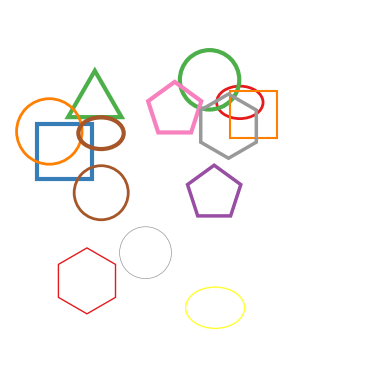[{"shape": "oval", "thickness": 2, "radius": 0.3, "center": [0.623, 0.734]}, {"shape": "hexagon", "thickness": 1, "radius": 0.43, "center": [0.226, 0.27]}, {"shape": "square", "thickness": 3, "radius": 0.36, "center": [0.167, 0.607]}, {"shape": "triangle", "thickness": 3, "radius": 0.4, "center": [0.246, 0.736]}, {"shape": "circle", "thickness": 3, "radius": 0.39, "center": [0.544, 0.793]}, {"shape": "pentagon", "thickness": 2.5, "radius": 0.36, "center": [0.556, 0.498]}, {"shape": "circle", "thickness": 2, "radius": 0.43, "center": [0.128, 0.659]}, {"shape": "square", "thickness": 1.5, "radius": 0.31, "center": [0.659, 0.702]}, {"shape": "oval", "thickness": 1, "radius": 0.38, "center": [0.559, 0.201]}, {"shape": "circle", "thickness": 2, "radius": 0.35, "center": [0.263, 0.499]}, {"shape": "oval", "thickness": 3, "radius": 0.29, "center": [0.262, 0.654]}, {"shape": "pentagon", "thickness": 3, "radius": 0.36, "center": [0.454, 0.715]}, {"shape": "hexagon", "thickness": 2.5, "radius": 0.42, "center": [0.594, 0.672]}, {"shape": "circle", "thickness": 0.5, "radius": 0.34, "center": [0.378, 0.344]}]